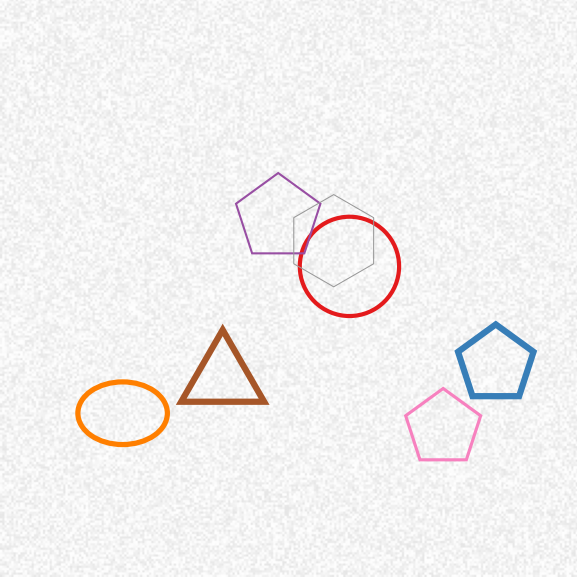[{"shape": "circle", "thickness": 2, "radius": 0.43, "center": [0.605, 0.538]}, {"shape": "pentagon", "thickness": 3, "radius": 0.34, "center": [0.858, 0.369]}, {"shape": "pentagon", "thickness": 1, "radius": 0.38, "center": [0.482, 0.623]}, {"shape": "oval", "thickness": 2.5, "radius": 0.39, "center": [0.212, 0.284]}, {"shape": "triangle", "thickness": 3, "radius": 0.41, "center": [0.386, 0.345]}, {"shape": "pentagon", "thickness": 1.5, "radius": 0.34, "center": [0.767, 0.258]}, {"shape": "hexagon", "thickness": 0.5, "radius": 0.4, "center": [0.578, 0.582]}]